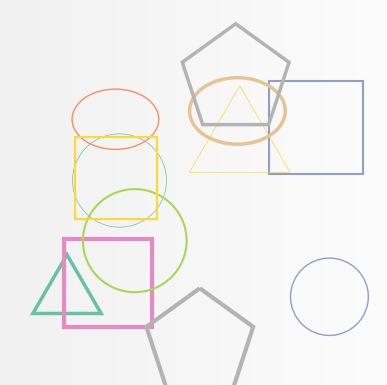[{"shape": "triangle", "thickness": 2.5, "radius": 0.51, "center": [0.173, 0.237]}, {"shape": "circle", "thickness": 0.5, "radius": 0.61, "center": [0.308, 0.531]}, {"shape": "oval", "thickness": 1, "radius": 0.56, "center": [0.298, 0.69]}, {"shape": "square", "thickness": 1.5, "radius": 0.61, "center": [0.815, 0.669]}, {"shape": "circle", "thickness": 1, "radius": 0.5, "center": [0.85, 0.229]}, {"shape": "square", "thickness": 3, "radius": 0.57, "center": [0.279, 0.265]}, {"shape": "circle", "thickness": 1.5, "radius": 0.67, "center": [0.348, 0.375]}, {"shape": "triangle", "thickness": 0.5, "radius": 0.75, "center": [0.619, 0.627]}, {"shape": "square", "thickness": 1.5, "radius": 0.53, "center": [0.3, 0.538]}, {"shape": "oval", "thickness": 2.5, "radius": 0.62, "center": [0.613, 0.712]}, {"shape": "pentagon", "thickness": 2.5, "radius": 0.72, "center": [0.608, 0.793]}, {"shape": "pentagon", "thickness": 3, "radius": 0.72, "center": [0.516, 0.106]}]